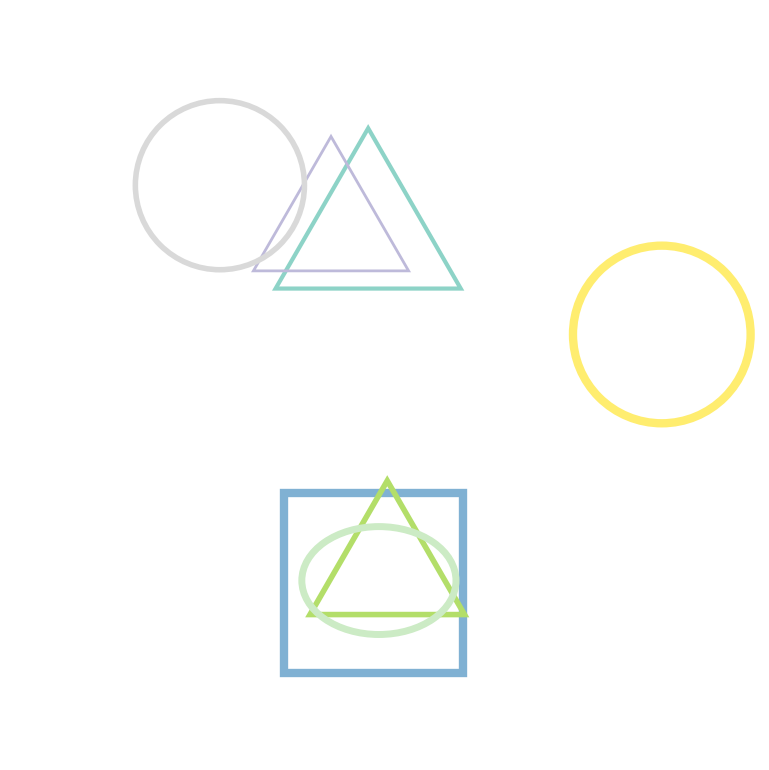[{"shape": "triangle", "thickness": 1.5, "radius": 0.69, "center": [0.478, 0.695]}, {"shape": "triangle", "thickness": 1, "radius": 0.58, "center": [0.43, 0.706]}, {"shape": "square", "thickness": 3, "radius": 0.58, "center": [0.485, 0.243]}, {"shape": "triangle", "thickness": 2, "radius": 0.58, "center": [0.503, 0.26]}, {"shape": "circle", "thickness": 2, "radius": 0.55, "center": [0.286, 0.76]}, {"shape": "oval", "thickness": 2.5, "radius": 0.5, "center": [0.492, 0.246]}, {"shape": "circle", "thickness": 3, "radius": 0.58, "center": [0.859, 0.566]}]